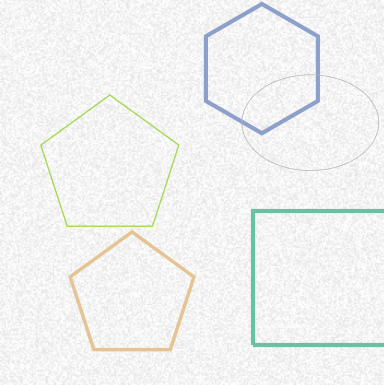[{"shape": "square", "thickness": 3, "radius": 0.87, "center": [0.831, 0.277]}, {"shape": "hexagon", "thickness": 3, "radius": 0.84, "center": [0.68, 0.822]}, {"shape": "pentagon", "thickness": 1, "radius": 0.94, "center": [0.285, 0.565]}, {"shape": "pentagon", "thickness": 2.5, "radius": 0.84, "center": [0.343, 0.229]}, {"shape": "oval", "thickness": 0.5, "radius": 0.89, "center": [0.806, 0.681]}]